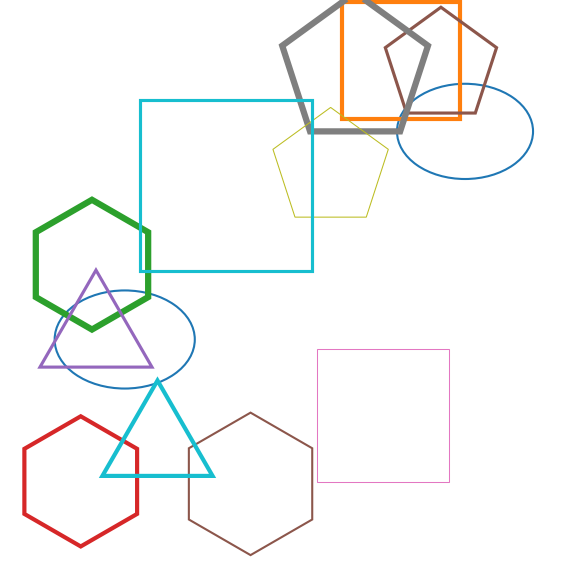[{"shape": "oval", "thickness": 1, "radius": 0.61, "center": [0.216, 0.411]}, {"shape": "oval", "thickness": 1, "radius": 0.59, "center": [0.805, 0.772]}, {"shape": "square", "thickness": 2, "radius": 0.51, "center": [0.695, 0.895]}, {"shape": "hexagon", "thickness": 3, "radius": 0.56, "center": [0.159, 0.541]}, {"shape": "hexagon", "thickness": 2, "radius": 0.56, "center": [0.14, 0.166]}, {"shape": "triangle", "thickness": 1.5, "radius": 0.56, "center": [0.166, 0.419]}, {"shape": "pentagon", "thickness": 1.5, "radius": 0.51, "center": [0.764, 0.885]}, {"shape": "hexagon", "thickness": 1, "radius": 0.62, "center": [0.434, 0.161]}, {"shape": "square", "thickness": 0.5, "radius": 0.57, "center": [0.663, 0.279]}, {"shape": "pentagon", "thickness": 3, "radius": 0.66, "center": [0.615, 0.879]}, {"shape": "pentagon", "thickness": 0.5, "radius": 0.53, "center": [0.573, 0.708]}, {"shape": "triangle", "thickness": 2, "radius": 0.55, "center": [0.273, 0.23]}, {"shape": "square", "thickness": 1.5, "radius": 0.74, "center": [0.391, 0.678]}]